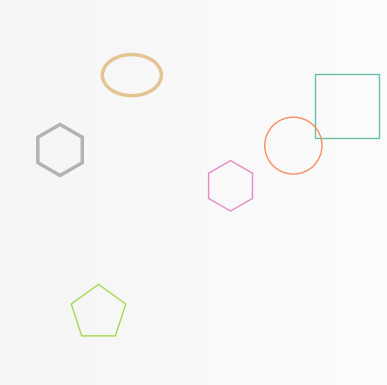[{"shape": "square", "thickness": 1, "radius": 0.42, "center": [0.895, 0.724]}, {"shape": "circle", "thickness": 1, "radius": 0.37, "center": [0.757, 0.622]}, {"shape": "hexagon", "thickness": 1, "radius": 0.33, "center": [0.595, 0.517]}, {"shape": "pentagon", "thickness": 1, "radius": 0.37, "center": [0.254, 0.187]}, {"shape": "oval", "thickness": 2.5, "radius": 0.38, "center": [0.34, 0.805]}, {"shape": "hexagon", "thickness": 2.5, "radius": 0.33, "center": [0.155, 0.61]}]